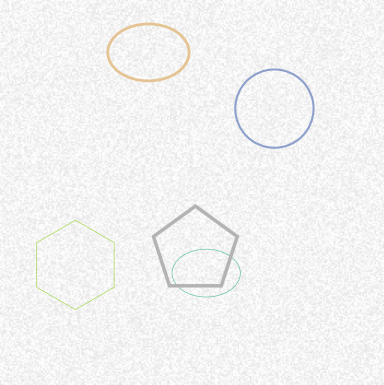[{"shape": "oval", "thickness": 0.5, "radius": 0.44, "center": [0.536, 0.291]}, {"shape": "circle", "thickness": 1.5, "radius": 0.51, "center": [0.713, 0.718]}, {"shape": "hexagon", "thickness": 0.5, "radius": 0.58, "center": [0.196, 0.312]}, {"shape": "oval", "thickness": 2, "radius": 0.53, "center": [0.386, 0.864]}, {"shape": "pentagon", "thickness": 2.5, "radius": 0.57, "center": [0.508, 0.35]}]